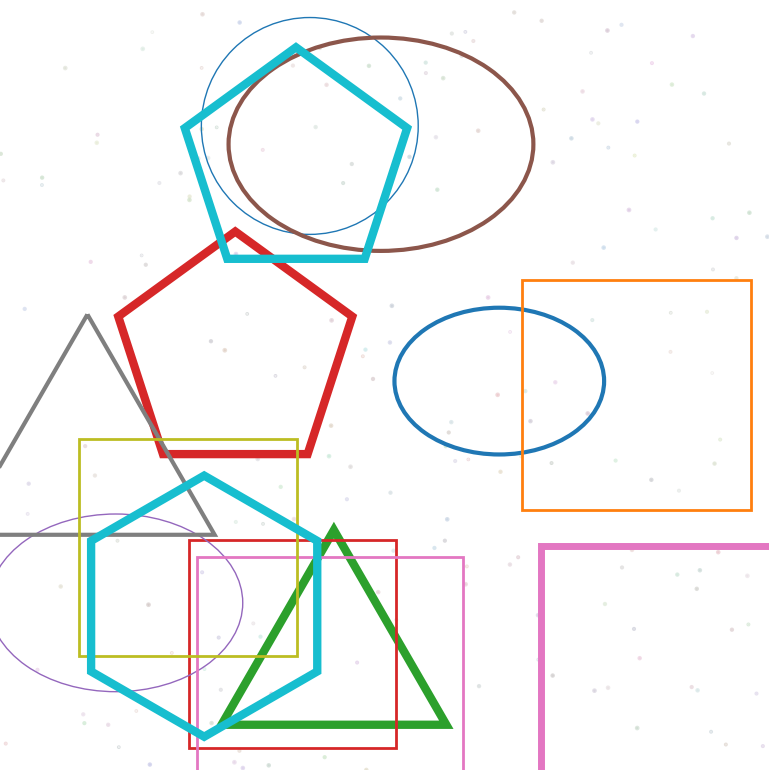[{"shape": "circle", "thickness": 0.5, "radius": 0.7, "center": [0.402, 0.836]}, {"shape": "oval", "thickness": 1.5, "radius": 0.68, "center": [0.648, 0.505]}, {"shape": "square", "thickness": 1, "radius": 0.74, "center": [0.827, 0.487]}, {"shape": "triangle", "thickness": 3, "radius": 0.84, "center": [0.434, 0.143]}, {"shape": "pentagon", "thickness": 3, "radius": 0.8, "center": [0.306, 0.54]}, {"shape": "square", "thickness": 1, "radius": 0.67, "center": [0.38, 0.164]}, {"shape": "oval", "thickness": 0.5, "radius": 0.82, "center": [0.15, 0.217]}, {"shape": "oval", "thickness": 1.5, "radius": 0.99, "center": [0.495, 0.813]}, {"shape": "square", "thickness": 2.5, "radius": 0.91, "center": [0.884, 0.11]}, {"shape": "square", "thickness": 1, "radius": 0.86, "center": [0.429, 0.103]}, {"shape": "triangle", "thickness": 1.5, "radius": 0.95, "center": [0.114, 0.401]}, {"shape": "square", "thickness": 1, "radius": 0.71, "center": [0.244, 0.289]}, {"shape": "pentagon", "thickness": 3, "radius": 0.76, "center": [0.384, 0.787]}, {"shape": "hexagon", "thickness": 3, "radius": 0.85, "center": [0.265, 0.213]}]